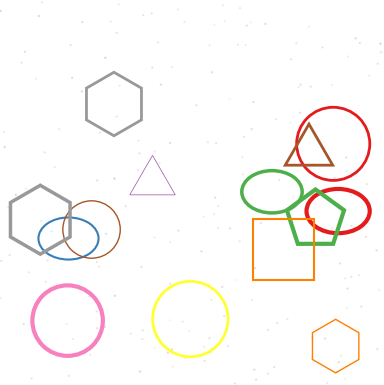[{"shape": "oval", "thickness": 3, "radius": 0.41, "center": [0.878, 0.452]}, {"shape": "circle", "thickness": 2, "radius": 0.47, "center": [0.866, 0.626]}, {"shape": "oval", "thickness": 1.5, "radius": 0.39, "center": [0.178, 0.381]}, {"shape": "oval", "thickness": 2.5, "radius": 0.39, "center": [0.706, 0.502]}, {"shape": "pentagon", "thickness": 3, "radius": 0.39, "center": [0.819, 0.43]}, {"shape": "triangle", "thickness": 0.5, "radius": 0.34, "center": [0.396, 0.528]}, {"shape": "hexagon", "thickness": 1, "radius": 0.35, "center": [0.872, 0.101]}, {"shape": "square", "thickness": 1.5, "radius": 0.4, "center": [0.736, 0.352]}, {"shape": "circle", "thickness": 2, "radius": 0.49, "center": [0.494, 0.171]}, {"shape": "circle", "thickness": 1, "radius": 0.37, "center": [0.238, 0.404]}, {"shape": "triangle", "thickness": 2, "radius": 0.36, "center": [0.803, 0.607]}, {"shape": "circle", "thickness": 3, "radius": 0.46, "center": [0.176, 0.167]}, {"shape": "hexagon", "thickness": 2, "radius": 0.41, "center": [0.296, 0.73]}, {"shape": "hexagon", "thickness": 2.5, "radius": 0.45, "center": [0.105, 0.429]}]